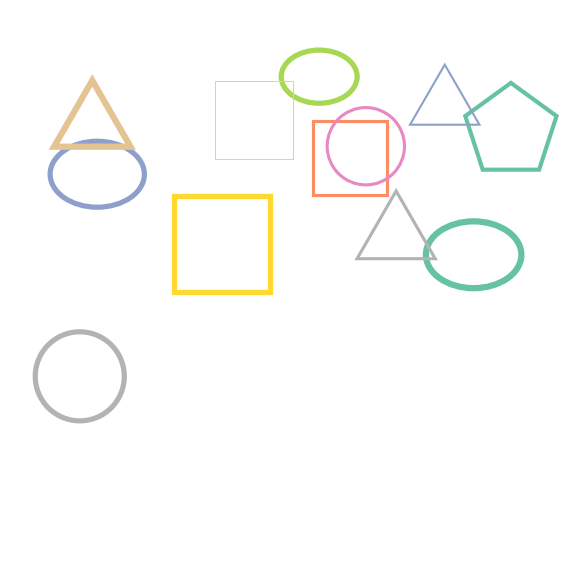[{"shape": "oval", "thickness": 3, "radius": 0.41, "center": [0.82, 0.558]}, {"shape": "pentagon", "thickness": 2, "radius": 0.42, "center": [0.885, 0.773]}, {"shape": "square", "thickness": 1.5, "radius": 0.32, "center": [0.606, 0.725]}, {"shape": "triangle", "thickness": 1, "radius": 0.35, "center": [0.77, 0.818]}, {"shape": "oval", "thickness": 2.5, "radius": 0.41, "center": [0.168, 0.697]}, {"shape": "circle", "thickness": 1.5, "radius": 0.33, "center": [0.633, 0.746]}, {"shape": "oval", "thickness": 2.5, "radius": 0.33, "center": [0.553, 0.866]}, {"shape": "square", "thickness": 2.5, "radius": 0.42, "center": [0.385, 0.577]}, {"shape": "square", "thickness": 0.5, "radius": 0.34, "center": [0.44, 0.792]}, {"shape": "triangle", "thickness": 3, "radius": 0.38, "center": [0.16, 0.783]}, {"shape": "triangle", "thickness": 1.5, "radius": 0.39, "center": [0.686, 0.59]}, {"shape": "circle", "thickness": 2.5, "radius": 0.39, "center": [0.138, 0.347]}]